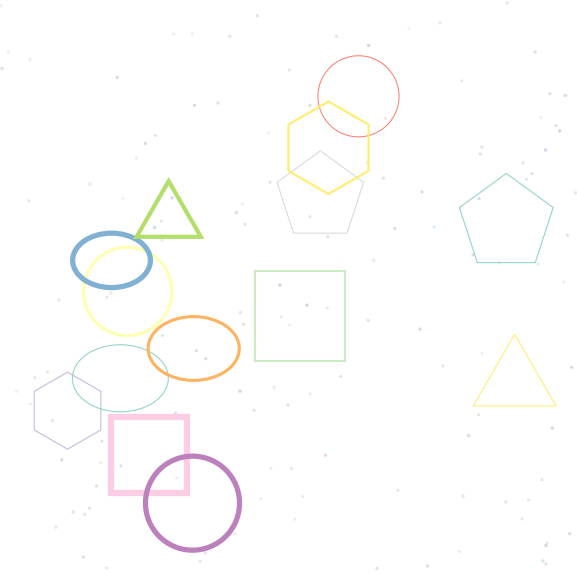[{"shape": "pentagon", "thickness": 0.5, "radius": 0.43, "center": [0.877, 0.613]}, {"shape": "oval", "thickness": 0.5, "radius": 0.42, "center": [0.208, 0.344]}, {"shape": "circle", "thickness": 1.5, "radius": 0.38, "center": [0.221, 0.495]}, {"shape": "hexagon", "thickness": 0.5, "radius": 0.33, "center": [0.117, 0.288]}, {"shape": "circle", "thickness": 0.5, "radius": 0.35, "center": [0.621, 0.832]}, {"shape": "oval", "thickness": 2.5, "radius": 0.34, "center": [0.193, 0.548]}, {"shape": "oval", "thickness": 1.5, "radius": 0.39, "center": [0.335, 0.396]}, {"shape": "triangle", "thickness": 2, "radius": 0.32, "center": [0.292, 0.621]}, {"shape": "square", "thickness": 3, "radius": 0.33, "center": [0.258, 0.211]}, {"shape": "pentagon", "thickness": 0.5, "radius": 0.39, "center": [0.555, 0.659]}, {"shape": "circle", "thickness": 2.5, "radius": 0.41, "center": [0.333, 0.128]}, {"shape": "square", "thickness": 1, "radius": 0.39, "center": [0.52, 0.452]}, {"shape": "triangle", "thickness": 0.5, "radius": 0.41, "center": [0.891, 0.337]}, {"shape": "hexagon", "thickness": 1, "radius": 0.4, "center": [0.569, 0.743]}]